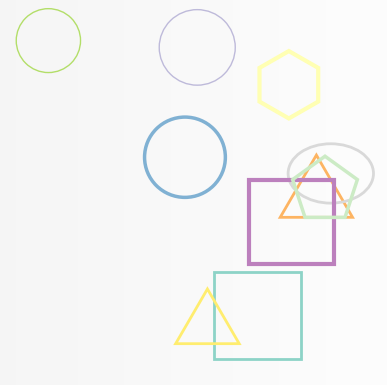[{"shape": "square", "thickness": 2, "radius": 0.56, "center": [0.664, 0.181]}, {"shape": "hexagon", "thickness": 3, "radius": 0.44, "center": [0.745, 0.78]}, {"shape": "circle", "thickness": 1, "radius": 0.49, "center": [0.509, 0.877]}, {"shape": "circle", "thickness": 2.5, "radius": 0.52, "center": [0.477, 0.592]}, {"shape": "triangle", "thickness": 2, "radius": 0.54, "center": [0.816, 0.489]}, {"shape": "circle", "thickness": 1, "radius": 0.41, "center": [0.125, 0.895]}, {"shape": "oval", "thickness": 2, "radius": 0.55, "center": [0.854, 0.549]}, {"shape": "square", "thickness": 3, "radius": 0.54, "center": [0.752, 0.423]}, {"shape": "pentagon", "thickness": 2.5, "radius": 0.44, "center": [0.839, 0.506]}, {"shape": "triangle", "thickness": 2, "radius": 0.47, "center": [0.535, 0.155]}]